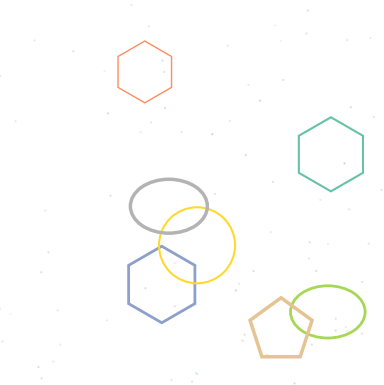[{"shape": "hexagon", "thickness": 1.5, "radius": 0.48, "center": [0.86, 0.599]}, {"shape": "hexagon", "thickness": 1, "radius": 0.4, "center": [0.376, 0.813]}, {"shape": "hexagon", "thickness": 2, "radius": 0.5, "center": [0.42, 0.261]}, {"shape": "oval", "thickness": 2, "radius": 0.48, "center": [0.851, 0.19]}, {"shape": "circle", "thickness": 1.5, "radius": 0.49, "center": [0.512, 0.363]}, {"shape": "pentagon", "thickness": 2.5, "radius": 0.42, "center": [0.73, 0.142]}, {"shape": "oval", "thickness": 2.5, "radius": 0.5, "center": [0.439, 0.464]}]